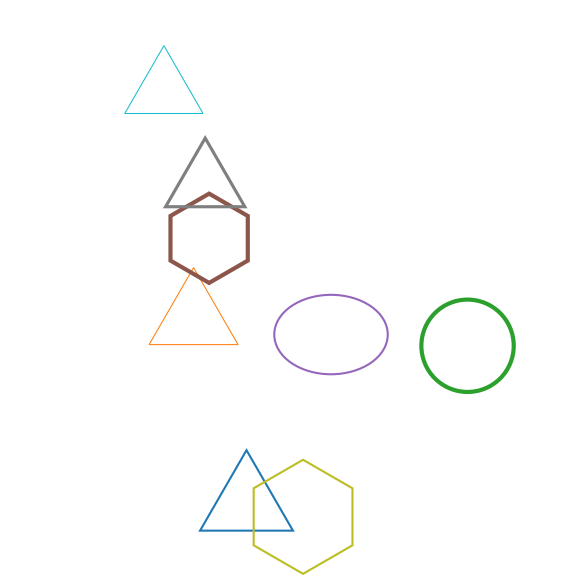[{"shape": "triangle", "thickness": 1, "radius": 0.46, "center": [0.427, 0.127]}, {"shape": "triangle", "thickness": 0.5, "radius": 0.44, "center": [0.335, 0.447]}, {"shape": "circle", "thickness": 2, "radius": 0.4, "center": [0.81, 0.4]}, {"shape": "oval", "thickness": 1, "radius": 0.49, "center": [0.573, 0.42]}, {"shape": "hexagon", "thickness": 2, "radius": 0.39, "center": [0.362, 0.587]}, {"shape": "triangle", "thickness": 1.5, "radius": 0.4, "center": [0.355, 0.681]}, {"shape": "hexagon", "thickness": 1, "radius": 0.49, "center": [0.525, 0.104]}, {"shape": "triangle", "thickness": 0.5, "radius": 0.39, "center": [0.284, 0.842]}]